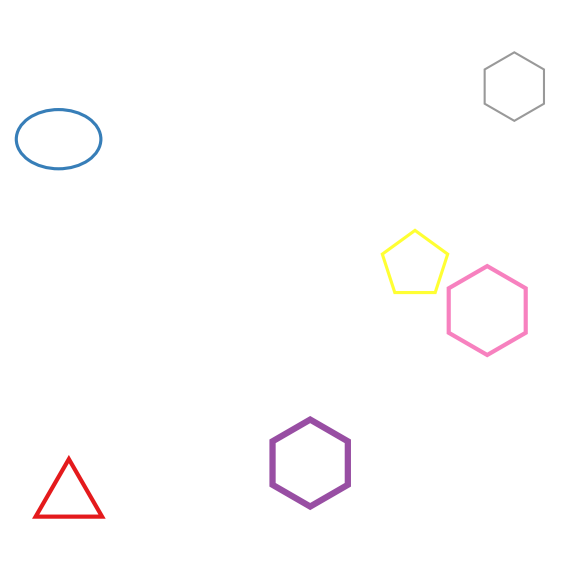[{"shape": "triangle", "thickness": 2, "radius": 0.33, "center": [0.119, 0.138]}, {"shape": "oval", "thickness": 1.5, "radius": 0.37, "center": [0.101, 0.758]}, {"shape": "hexagon", "thickness": 3, "radius": 0.38, "center": [0.537, 0.197]}, {"shape": "pentagon", "thickness": 1.5, "radius": 0.3, "center": [0.719, 0.541]}, {"shape": "hexagon", "thickness": 2, "radius": 0.38, "center": [0.844, 0.461]}, {"shape": "hexagon", "thickness": 1, "radius": 0.3, "center": [0.891, 0.849]}]